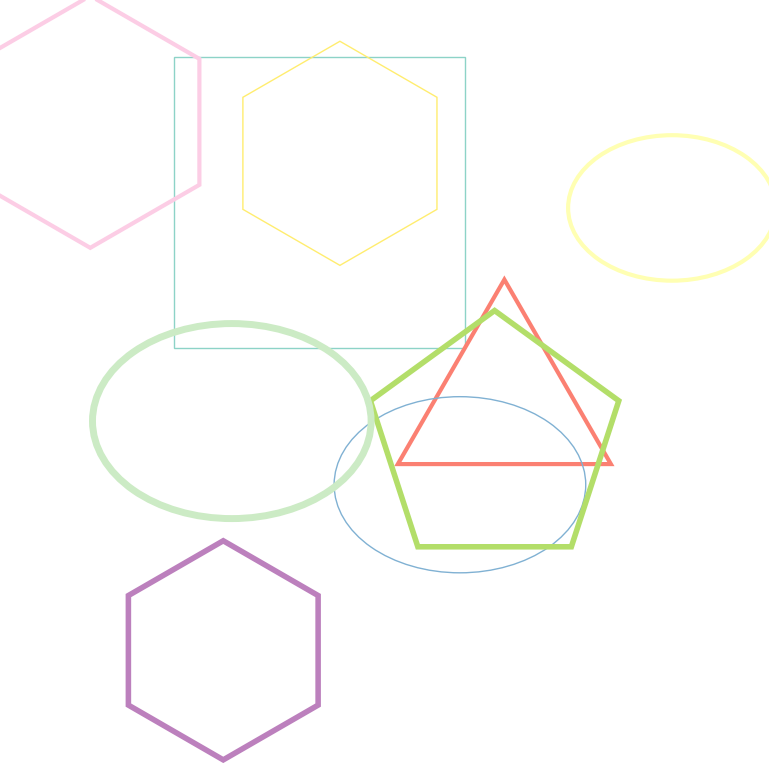[{"shape": "square", "thickness": 0.5, "radius": 0.94, "center": [0.415, 0.737]}, {"shape": "oval", "thickness": 1.5, "radius": 0.67, "center": [0.873, 0.73]}, {"shape": "triangle", "thickness": 1.5, "radius": 0.8, "center": [0.655, 0.477]}, {"shape": "oval", "thickness": 0.5, "radius": 0.82, "center": [0.597, 0.37]}, {"shape": "pentagon", "thickness": 2, "radius": 0.85, "center": [0.642, 0.427]}, {"shape": "hexagon", "thickness": 1.5, "radius": 0.82, "center": [0.117, 0.842]}, {"shape": "hexagon", "thickness": 2, "radius": 0.71, "center": [0.29, 0.155]}, {"shape": "oval", "thickness": 2.5, "radius": 0.9, "center": [0.301, 0.453]}, {"shape": "hexagon", "thickness": 0.5, "radius": 0.73, "center": [0.441, 0.801]}]